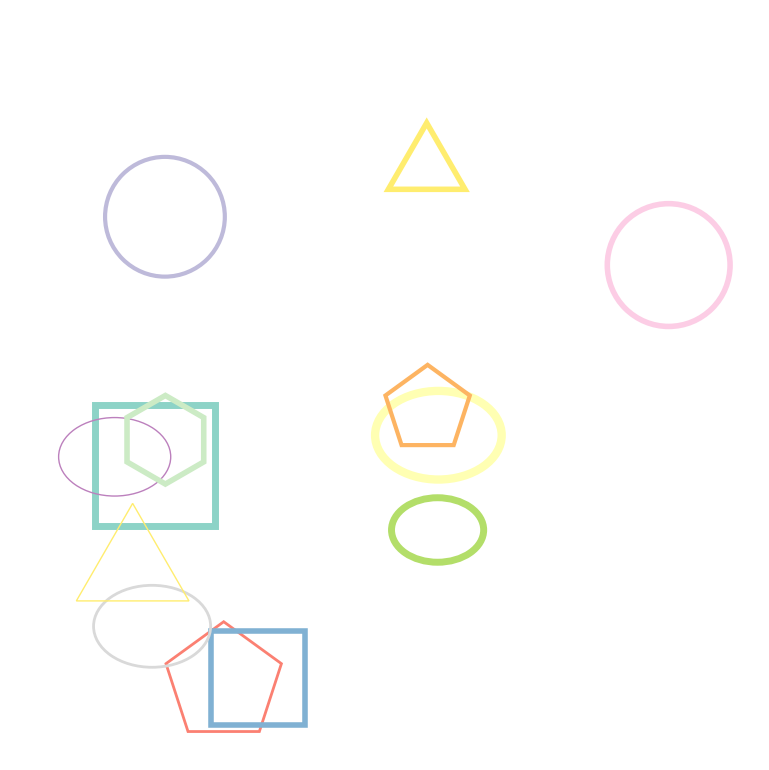[{"shape": "square", "thickness": 2.5, "radius": 0.39, "center": [0.201, 0.395]}, {"shape": "oval", "thickness": 3, "radius": 0.41, "center": [0.569, 0.435]}, {"shape": "circle", "thickness": 1.5, "radius": 0.39, "center": [0.214, 0.719]}, {"shape": "pentagon", "thickness": 1, "radius": 0.39, "center": [0.291, 0.114]}, {"shape": "square", "thickness": 2, "radius": 0.3, "center": [0.336, 0.12]}, {"shape": "pentagon", "thickness": 1.5, "radius": 0.29, "center": [0.555, 0.469]}, {"shape": "oval", "thickness": 2.5, "radius": 0.3, "center": [0.568, 0.312]}, {"shape": "circle", "thickness": 2, "radius": 0.4, "center": [0.868, 0.656]}, {"shape": "oval", "thickness": 1, "radius": 0.38, "center": [0.198, 0.187]}, {"shape": "oval", "thickness": 0.5, "radius": 0.36, "center": [0.149, 0.407]}, {"shape": "hexagon", "thickness": 2, "radius": 0.29, "center": [0.215, 0.429]}, {"shape": "triangle", "thickness": 0.5, "radius": 0.42, "center": [0.172, 0.262]}, {"shape": "triangle", "thickness": 2, "radius": 0.29, "center": [0.554, 0.783]}]